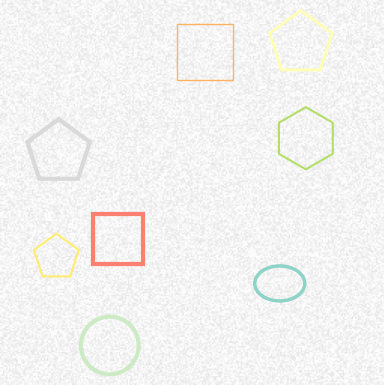[{"shape": "oval", "thickness": 2.5, "radius": 0.32, "center": [0.727, 0.264]}, {"shape": "pentagon", "thickness": 2, "radius": 0.43, "center": [0.782, 0.887]}, {"shape": "square", "thickness": 3, "radius": 0.32, "center": [0.305, 0.379]}, {"shape": "square", "thickness": 1, "radius": 0.36, "center": [0.533, 0.865]}, {"shape": "hexagon", "thickness": 1.5, "radius": 0.4, "center": [0.794, 0.641]}, {"shape": "pentagon", "thickness": 3, "radius": 0.43, "center": [0.152, 0.605]}, {"shape": "circle", "thickness": 3, "radius": 0.38, "center": [0.285, 0.103]}, {"shape": "pentagon", "thickness": 1.5, "radius": 0.31, "center": [0.146, 0.332]}]